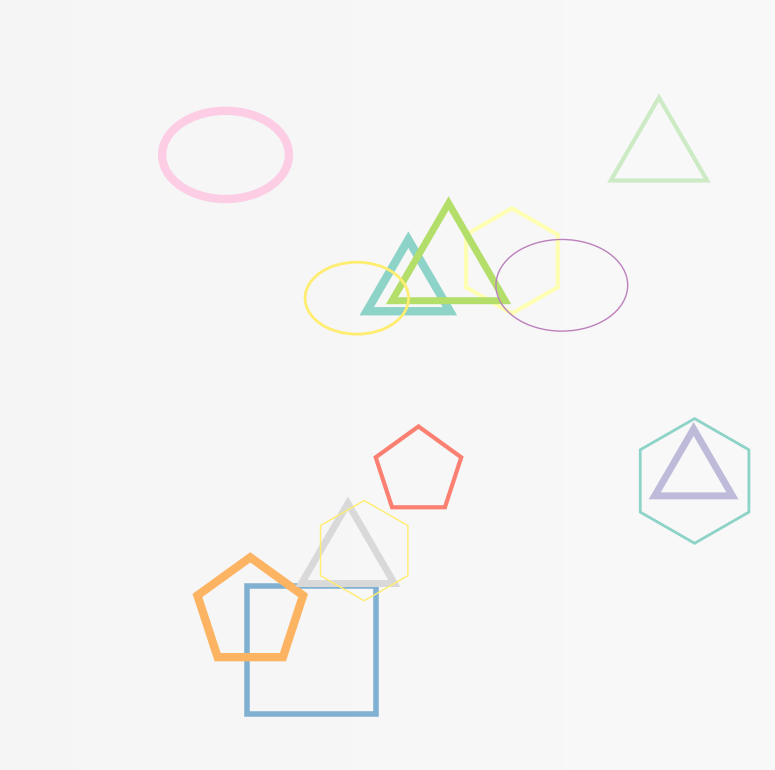[{"shape": "hexagon", "thickness": 1, "radius": 0.4, "center": [0.896, 0.375]}, {"shape": "triangle", "thickness": 3, "radius": 0.31, "center": [0.527, 0.627]}, {"shape": "hexagon", "thickness": 1.5, "radius": 0.34, "center": [0.661, 0.661]}, {"shape": "triangle", "thickness": 2.5, "radius": 0.29, "center": [0.895, 0.385]}, {"shape": "pentagon", "thickness": 1.5, "radius": 0.29, "center": [0.54, 0.388]}, {"shape": "square", "thickness": 2, "radius": 0.41, "center": [0.402, 0.156]}, {"shape": "pentagon", "thickness": 3, "radius": 0.36, "center": [0.323, 0.205]}, {"shape": "triangle", "thickness": 2.5, "radius": 0.42, "center": [0.579, 0.652]}, {"shape": "oval", "thickness": 3, "radius": 0.41, "center": [0.291, 0.799]}, {"shape": "triangle", "thickness": 2.5, "radius": 0.35, "center": [0.449, 0.277]}, {"shape": "oval", "thickness": 0.5, "radius": 0.42, "center": [0.725, 0.629]}, {"shape": "triangle", "thickness": 1.5, "radius": 0.36, "center": [0.85, 0.801]}, {"shape": "hexagon", "thickness": 0.5, "radius": 0.33, "center": [0.47, 0.285]}, {"shape": "oval", "thickness": 1, "radius": 0.33, "center": [0.46, 0.613]}]